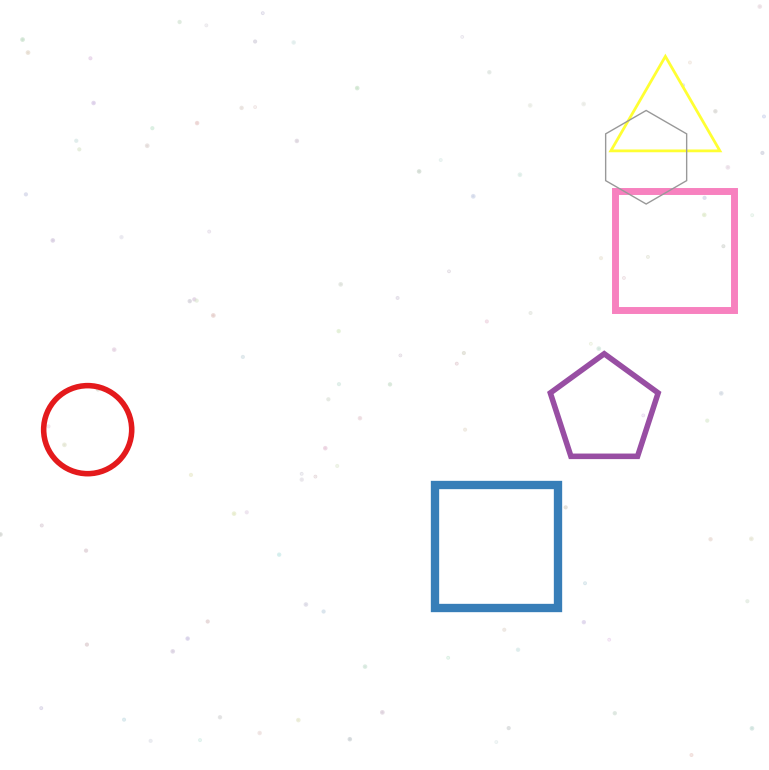[{"shape": "circle", "thickness": 2, "radius": 0.29, "center": [0.114, 0.442]}, {"shape": "square", "thickness": 3, "radius": 0.4, "center": [0.645, 0.29]}, {"shape": "pentagon", "thickness": 2, "radius": 0.37, "center": [0.785, 0.467]}, {"shape": "triangle", "thickness": 1, "radius": 0.41, "center": [0.864, 0.845]}, {"shape": "square", "thickness": 2.5, "radius": 0.39, "center": [0.876, 0.675]}, {"shape": "hexagon", "thickness": 0.5, "radius": 0.3, "center": [0.839, 0.796]}]